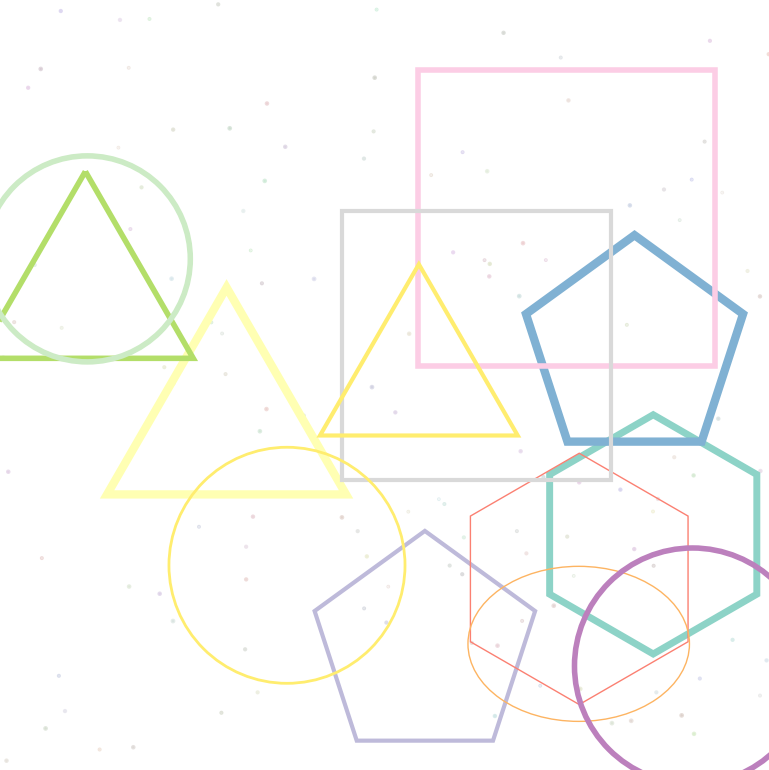[{"shape": "hexagon", "thickness": 2.5, "radius": 0.78, "center": [0.848, 0.306]}, {"shape": "triangle", "thickness": 3, "radius": 0.9, "center": [0.294, 0.448]}, {"shape": "pentagon", "thickness": 1.5, "radius": 0.75, "center": [0.552, 0.16]}, {"shape": "hexagon", "thickness": 0.5, "radius": 0.82, "center": [0.752, 0.248]}, {"shape": "pentagon", "thickness": 3, "radius": 0.74, "center": [0.824, 0.546]}, {"shape": "oval", "thickness": 0.5, "radius": 0.72, "center": [0.752, 0.164]}, {"shape": "triangle", "thickness": 2, "radius": 0.81, "center": [0.111, 0.616]}, {"shape": "square", "thickness": 2, "radius": 0.96, "center": [0.736, 0.717]}, {"shape": "square", "thickness": 1.5, "radius": 0.87, "center": [0.619, 0.551]}, {"shape": "circle", "thickness": 2, "radius": 0.77, "center": [0.899, 0.135]}, {"shape": "circle", "thickness": 2, "radius": 0.67, "center": [0.113, 0.664]}, {"shape": "triangle", "thickness": 1.5, "radius": 0.74, "center": [0.544, 0.509]}, {"shape": "circle", "thickness": 1, "radius": 0.77, "center": [0.373, 0.266]}]